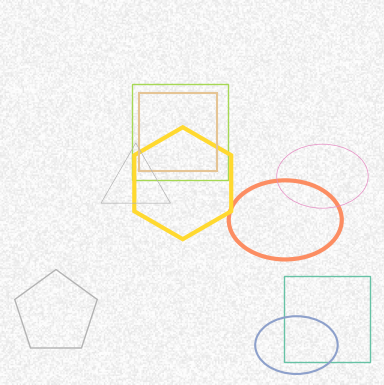[{"shape": "square", "thickness": 1, "radius": 0.56, "center": [0.85, 0.171]}, {"shape": "oval", "thickness": 3, "radius": 0.73, "center": [0.741, 0.429]}, {"shape": "oval", "thickness": 1.5, "radius": 0.54, "center": [0.77, 0.104]}, {"shape": "oval", "thickness": 0.5, "radius": 0.59, "center": [0.838, 0.542]}, {"shape": "square", "thickness": 1, "radius": 0.62, "center": [0.467, 0.657]}, {"shape": "hexagon", "thickness": 3, "radius": 0.73, "center": [0.475, 0.524]}, {"shape": "square", "thickness": 1.5, "radius": 0.51, "center": [0.462, 0.657]}, {"shape": "pentagon", "thickness": 1, "radius": 0.56, "center": [0.145, 0.187]}, {"shape": "triangle", "thickness": 0.5, "radius": 0.52, "center": [0.353, 0.524]}]